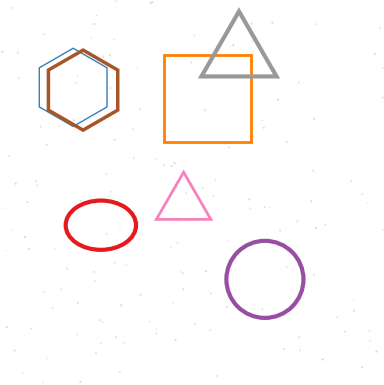[{"shape": "oval", "thickness": 3, "radius": 0.46, "center": [0.262, 0.415]}, {"shape": "hexagon", "thickness": 1, "radius": 0.51, "center": [0.19, 0.773]}, {"shape": "circle", "thickness": 3, "radius": 0.5, "center": [0.688, 0.274]}, {"shape": "square", "thickness": 2, "radius": 0.56, "center": [0.54, 0.743]}, {"shape": "hexagon", "thickness": 2.5, "radius": 0.52, "center": [0.216, 0.766]}, {"shape": "triangle", "thickness": 2, "radius": 0.41, "center": [0.477, 0.471]}, {"shape": "triangle", "thickness": 3, "radius": 0.56, "center": [0.621, 0.858]}]